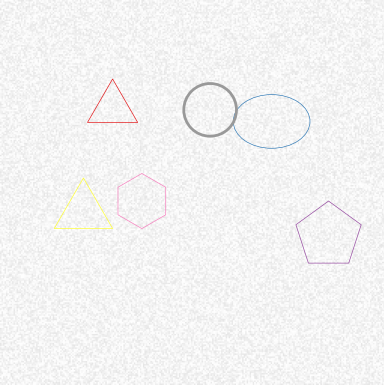[{"shape": "triangle", "thickness": 0.5, "radius": 0.38, "center": [0.292, 0.72]}, {"shape": "oval", "thickness": 0.5, "radius": 0.5, "center": [0.706, 0.685]}, {"shape": "pentagon", "thickness": 0.5, "radius": 0.45, "center": [0.853, 0.389]}, {"shape": "triangle", "thickness": 0.5, "radius": 0.44, "center": [0.217, 0.45]}, {"shape": "hexagon", "thickness": 0.5, "radius": 0.36, "center": [0.368, 0.478]}, {"shape": "circle", "thickness": 2, "radius": 0.34, "center": [0.546, 0.715]}]